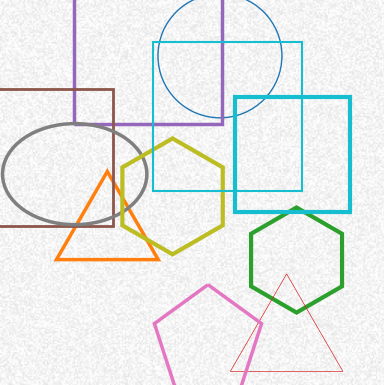[{"shape": "circle", "thickness": 1, "radius": 0.8, "center": [0.571, 0.855]}, {"shape": "triangle", "thickness": 2.5, "radius": 0.76, "center": [0.279, 0.402]}, {"shape": "hexagon", "thickness": 3, "radius": 0.68, "center": [0.77, 0.325]}, {"shape": "triangle", "thickness": 0.5, "radius": 0.84, "center": [0.744, 0.12]}, {"shape": "square", "thickness": 2.5, "radius": 0.96, "center": [0.385, 0.871]}, {"shape": "square", "thickness": 2, "radius": 0.89, "center": [0.115, 0.59]}, {"shape": "pentagon", "thickness": 2.5, "radius": 0.73, "center": [0.54, 0.114]}, {"shape": "oval", "thickness": 2.5, "radius": 0.94, "center": [0.194, 0.548]}, {"shape": "hexagon", "thickness": 3, "radius": 0.75, "center": [0.448, 0.49]}, {"shape": "square", "thickness": 1.5, "radius": 0.97, "center": [0.591, 0.696]}, {"shape": "square", "thickness": 3, "radius": 0.75, "center": [0.76, 0.599]}]